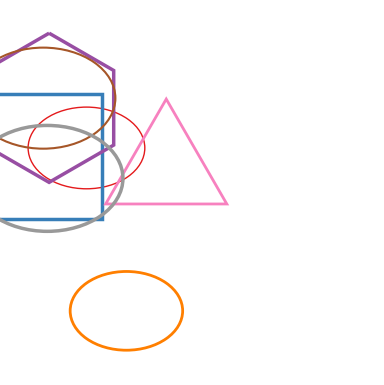[{"shape": "oval", "thickness": 1, "radius": 0.76, "center": [0.225, 0.616]}, {"shape": "square", "thickness": 2.5, "radius": 0.81, "center": [0.101, 0.594]}, {"shape": "hexagon", "thickness": 2.5, "radius": 0.97, "center": [0.128, 0.72]}, {"shape": "oval", "thickness": 2, "radius": 0.73, "center": [0.328, 0.193]}, {"shape": "oval", "thickness": 1.5, "radius": 0.94, "center": [0.112, 0.745]}, {"shape": "triangle", "thickness": 2, "radius": 0.91, "center": [0.432, 0.561]}, {"shape": "oval", "thickness": 2.5, "radius": 0.98, "center": [0.123, 0.537]}]